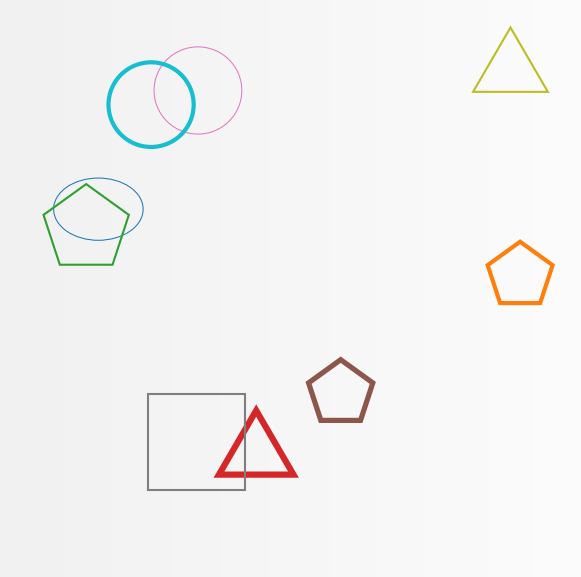[{"shape": "oval", "thickness": 0.5, "radius": 0.38, "center": [0.169, 0.637]}, {"shape": "pentagon", "thickness": 2, "radius": 0.29, "center": [0.895, 0.522]}, {"shape": "pentagon", "thickness": 1, "radius": 0.39, "center": [0.148, 0.603]}, {"shape": "triangle", "thickness": 3, "radius": 0.37, "center": [0.441, 0.214]}, {"shape": "pentagon", "thickness": 2.5, "radius": 0.29, "center": [0.586, 0.318]}, {"shape": "circle", "thickness": 0.5, "radius": 0.38, "center": [0.341, 0.842]}, {"shape": "square", "thickness": 1, "radius": 0.41, "center": [0.338, 0.234]}, {"shape": "triangle", "thickness": 1, "radius": 0.37, "center": [0.878, 0.877]}, {"shape": "circle", "thickness": 2, "radius": 0.37, "center": [0.26, 0.818]}]